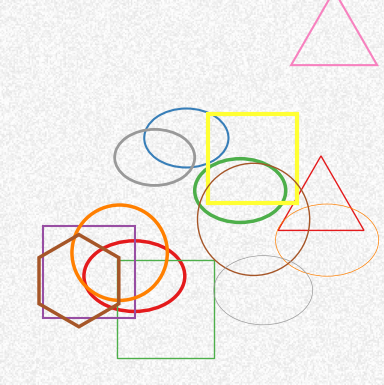[{"shape": "oval", "thickness": 2.5, "radius": 0.66, "center": [0.349, 0.283]}, {"shape": "triangle", "thickness": 1, "radius": 0.65, "center": [0.834, 0.466]}, {"shape": "oval", "thickness": 1.5, "radius": 0.55, "center": [0.484, 0.642]}, {"shape": "oval", "thickness": 2.5, "radius": 0.59, "center": [0.624, 0.505]}, {"shape": "square", "thickness": 1, "radius": 0.63, "center": [0.431, 0.198]}, {"shape": "square", "thickness": 1.5, "radius": 0.6, "center": [0.231, 0.294]}, {"shape": "oval", "thickness": 0.5, "radius": 0.67, "center": [0.85, 0.376]}, {"shape": "circle", "thickness": 2.5, "radius": 0.62, "center": [0.311, 0.344]}, {"shape": "square", "thickness": 3, "radius": 0.58, "center": [0.657, 0.587]}, {"shape": "circle", "thickness": 1, "radius": 0.73, "center": [0.659, 0.43]}, {"shape": "hexagon", "thickness": 2.5, "radius": 0.6, "center": [0.205, 0.271]}, {"shape": "triangle", "thickness": 1.5, "radius": 0.64, "center": [0.868, 0.895]}, {"shape": "oval", "thickness": 0.5, "radius": 0.64, "center": [0.684, 0.246]}, {"shape": "oval", "thickness": 2, "radius": 0.52, "center": [0.402, 0.591]}]